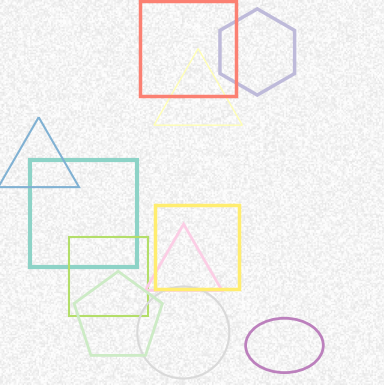[{"shape": "square", "thickness": 3, "radius": 0.69, "center": [0.217, 0.445]}, {"shape": "triangle", "thickness": 1, "radius": 0.66, "center": [0.515, 0.741]}, {"shape": "hexagon", "thickness": 2.5, "radius": 0.56, "center": [0.668, 0.865]}, {"shape": "square", "thickness": 2.5, "radius": 0.62, "center": [0.488, 0.875]}, {"shape": "triangle", "thickness": 1.5, "radius": 0.61, "center": [0.1, 0.574]}, {"shape": "square", "thickness": 1.5, "radius": 0.52, "center": [0.282, 0.282]}, {"shape": "triangle", "thickness": 2, "radius": 0.57, "center": [0.477, 0.303]}, {"shape": "circle", "thickness": 1.5, "radius": 0.6, "center": [0.476, 0.136]}, {"shape": "oval", "thickness": 2, "radius": 0.5, "center": [0.739, 0.103]}, {"shape": "pentagon", "thickness": 2, "radius": 0.6, "center": [0.307, 0.175]}, {"shape": "square", "thickness": 2.5, "radius": 0.54, "center": [0.512, 0.358]}]